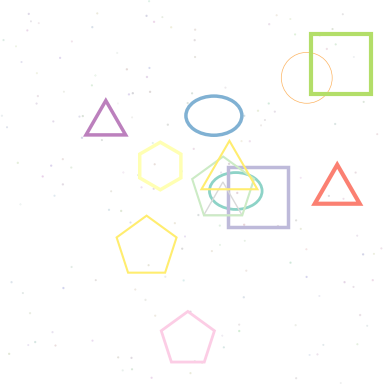[{"shape": "oval", "thickness": 2, "radius": 0.34, "center": [0.612, 0.504]}, {"shape": "hexagon", "thickness": 2.5, "radius": 0.31, "center": [0.416, 0.569]}, {"shape": "square", "thickness": 2.5, "radius": 0.39, "center": [0.67, 0.488]}, {"shape": "triangle", "thickness": 3, "radius": 0.34, "center": [0.876, 0.505]}, {"shape": "oval", "thickness": 2.5, "radius": 0.36, "center": [0.556, 0.7]}, {"shape": "circle", "thickness": 0.5, "radius": 0.33, "center": [0.797, 0.798]}, {"shape": "square", "thickness": 3, "radius": 0.39, "center": [0.886, 0.834]}, {"shape": "pentagon", "thickness": 2, "radius": 0.36, "center": [0.488, 0.118]}, {"shape": "triangle", "thickness": 1, "radius": 0.29, "center": [0.579, 0.47]}, {"shape": "triangle", "thickness": 2.5, "radius": 0.3, "center": [0.275, 0.679]}, {"shape": "pentagon", "thickness": 1.5, "radius": 0.42, "center": [0.58, 0.509]}, {"shape": "pentagon", "thickness": 1.5, "radius": 0.41, "center": [0.381, 0.358]}, {"shape": "triangle", "thickness": 1.5, "radius": 0.42, "center": [0.596, 0.55]}]